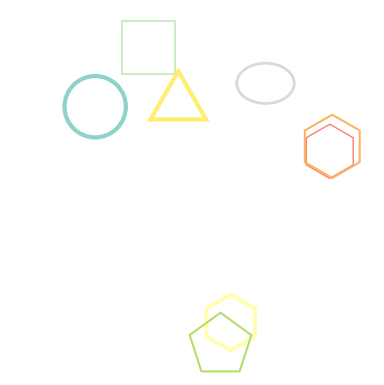[{"shape": "circle", "thickness": 3, "radius": 0.4, "center": [0.247, 0.723]}, {"shape": "hexagon", "thickness": 3, "radius": 0.36, "center": [0.599, 0.163]}, {"shape": "hexagon", "thickness": 1, "radius": 0.35, "center": [0.857, 0.607]}, {"shape": "hexagon", "thickness": 1.5, "radius": 0.41, "center": [0.863, 0.62]}, {"shape": "pentagon", "thickness": 1.5, "radius": 0.42, "center": [0.573, 0.104]}, {"shape": "oval", "thickness": 2, "radius": 0.37, "center": [0.69, 0.784]}, {"shape": "square", "thickness": 1.5, "radius": 0.34, "center": [0.386, 0.877]}, {"shape": "triangle", "thickness": 3, "radius": 0.42, "center": [0.463, 0.732]}]